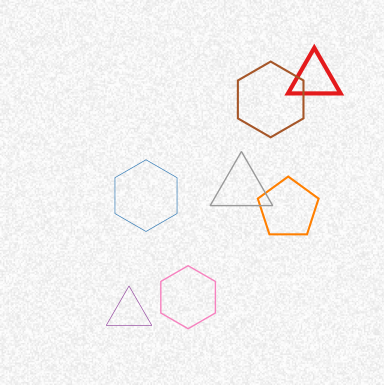[{"shape": "triangle", "thickness": 3, "radius": 0.39, "center": [0.816, 0.797]}, {"shape": "hexagon", "thickness": 0.5, "radius": 0.47, "center": [0.379, 0.492]}, {"shape": "triangle", "thickness": 0.5, "radius": 0.34, "center": [0.335, 0.189]}, {"shape": "pentagon", "thickness": 1.5, "radius": 0.42, "center": [0.749, 0.458]}, {"shape": "hexagon", "thickness": 1.5, "radius": 0.49, "center": [0.703, 0.742]}, {"shape": "hexagon", "thickness": 1, "radius": 0.41, "center": [0.489, 0.228]}, {"shape": "triangle", "thickness": 1, "radius": 0.47, "center": [0.627, 0.513]}]